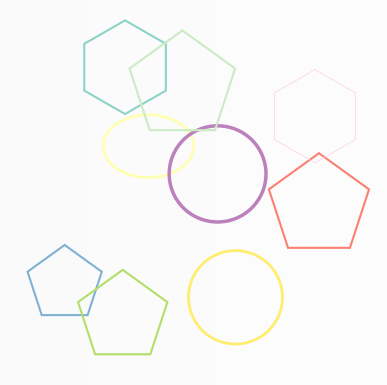[{"shape": "hexagon", "thickness": 1.5, "radius": 0.61, "center": [0.323, 0.825]}, {"shape": "oval", "thickness": 2, "radius": 0.58, "center": [0.383, 0.62]}, {"shape": "pentagon", "thickness": 1.5, "radius": 0.68, "center": [0.823, 0.466]}, {"shape": "pentagon", "thickness": 1.5, "radius": 0.5, "center": [0.167, 0.263]}, {"shape": "pentagon", "thickness": 1.5, "radius": 0.61, "center": [0.317, 0.178]}, {"shape": "hexagon", "thickness": 0.5, "radius": 0.6, "center": [0.813, 0.698]}, {"shape": "circle", "thickness": 2.5, "radius": 0.62, "center": [0.562, 0.548]}, {"shape": "pentagon", "thickness": 1.5, "radius": 0.72, "center": [0.471, 0.778]}, {"shape": "circle", "thickness": 2, "radius": 0.61, "center": [0.608, 0.228]}]